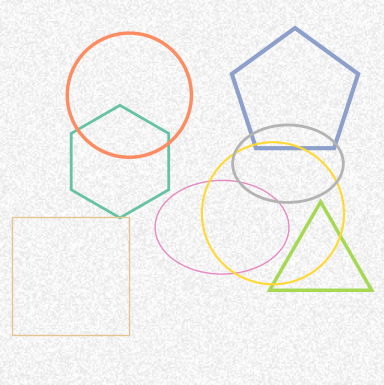[{"shape": "hexagon", "thickness": 2, "radius": 0.73, "center": [0.312, 0.58]}, {"shape": "circle", "thickness": 2.5, "radius": 0.81, "center": [0.336, 0.753]}, {"shape": "pentagon", "thickness": 3, "radius": 0.86, "center": [0.766, 0.755]}, {"shape": "oval", "thickness": 1, "radius": 0.87, "center": [0.577, 0.41]}, {"shape": "triangle", "thickness": 2.5, "radius": 0.77, "center": [0.833, 0.323]}, {"shape": "circle", "thickness": 1.5, "radius": 0.92, "center": [0.709, 0.446]}, {"shape": "square", "thickness": 1, "radius": 0.76, "center": [0.183, 0.282]}, {"shape": "oval", "thickness": 2, "radius": 0.72, "center": [0.748, 0.575]}]